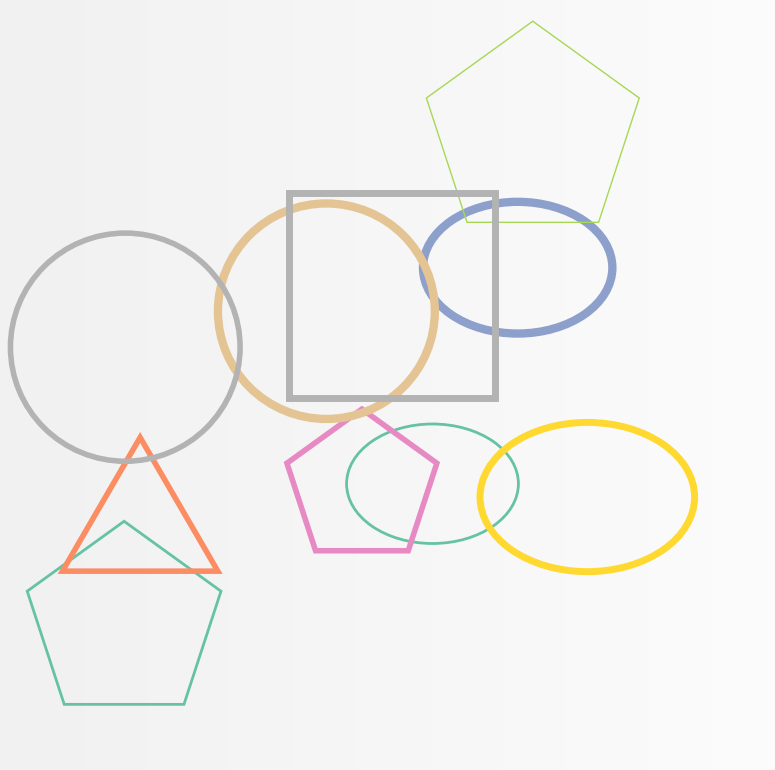[{"shape": "pentagon", "thickness": 1, "radius": 0.66, "center": [0.16, 0.192]}, {"shape": "oval", "thickness": 1, "radius": 0.55, "center": [0.558, 0.372]}, {"shape": "triangle", "thickness": 2, "radius": 0.58, "center": [0.181, 0.316]}, {"shape": "oval", "thickness": 3, "radius": 0.61, "center": [0.668, 0.652]}, {"shape": "pentagon", "thickness": 2, "radius": 0.51, "center": [0.467, 0.367]}, {"shape": "pentagon", "thickness": 0.5, "radius": 0.72, "center": [0.687, 0.828]}, {"shape": "oval", "thickness": 2.5, "radius": 0.69, "center": [0.758, 0.354]}, {"shape": "circle", "thickness": 3, "radius": 0.7, "center": [0.421, 0.596]}, {"shape": "square", "thickness": 2.5, "radius": 0.66, "center": [0.506, 0.616]}, {"shape": "circle", "thickness": 2, "radius": 0.74, "center": [0.162, 0.549]}]